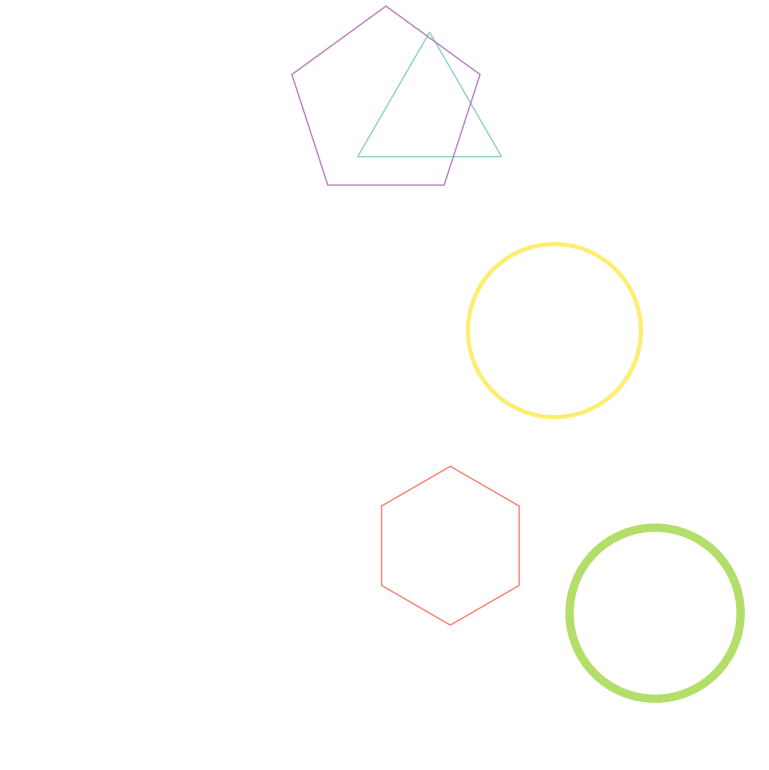[{"shape": "triangle", "thickness": 0.5, "radius": 0.54, "center": [0.558, 0.85]}, {"shape": "hexagon", "thickness": 0.5, "radius": 0.52, "center": [0.585, 0.291]}, {"shape": "circle", "thickness": 3, "radius": 0.56, "center": [0.851, 0.204]}, {"shape": "pentagon", "thickness": 0.5, "radius": 0.64, "center": [0.501, 0.864]}, {"shape": "circle", "thickness": 1.5, "radius": 0.56, "center": [0.72, 0.571]}]